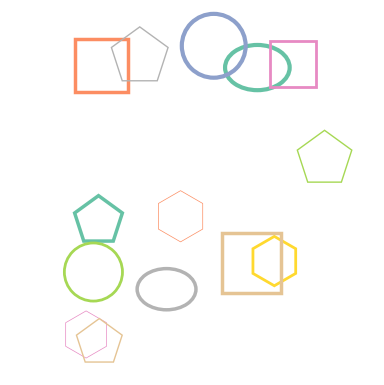[{"shape": "pentagon", "thickness": 2.5, "radius": 0.33, "center": [0.256, 0.427]}, {"shape": "oval", "thickness": 3, "radius": 0.42, "center": [0.668, 0.825]}, {"shape": "square", "thickness": 2.5, "radius": 0.34, "center": [0.264, 0.831]}, {"shape": "hexagon", "thickness": 0.5, "radius": 0.33, "center": [0.469, 0.438]}, {"shape": "circle", "thickness": 3, "radius": 0.41, "center": [0.555, 0.881]}, {"shape": "hexagon", "thickness": 0.5, "radius": 0.31, "center": [0.224, 0.131]}, {"shape": "square", "thickness": 2, "radius": 0.3, "center": [0.761, 0.834]}, {"shape": "circle", "thickness": 2, "radius": 0.38, "center": [0.243, 0.293]}, {"shape": "pentagon", "thickness": 1, "radius": 0.37, "center": [0.843, 0.587]}, {"shape": "hexagon", "thickness": 2, "radius": 0.32, "center": [0.713, 0.322]}, {"shape": "square", "thickness": 2.5, "radius": 0.39, "center": [0.653, 0.318]}, {"shape": "pentagon", "thickness": 1, "radius": 0.31, "center": [0.258, 0.11]}, {"shape": "pentagon", "thickness": 1, "radius": 0.39, "center": [0.363, 0.853]}, {"shape": "oval", "thickness": 2.5, "radius": 0.38, "center": [0.433, 0.249]}]